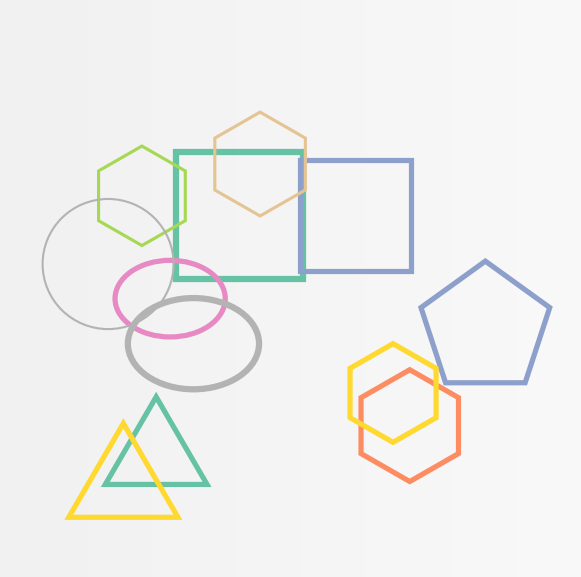[{"shape": "triangle", "thickness": 2.5, "radius": 0.51, "center": [0.269, 0.211]}, {"shape": "square", "thickness": 3, "radius": 0.55, "center": [0.412, 0.626]}, {"shape": "hexagon", "thickness": 2.5, "radius": 0.48, "center": [0.705, 0.262]}, {"shape": "square", "thickness": 2.5, "radius": 0.48, "center": [0.611, 0.626]}, {"shape": "pentagon", "thickness": 2.5, "radius": 0.58, "center": [0.835, 0.431]}, {"shape": "oval", "thickness": 2.5, "radius": 0.47, "center": [0.293, 0.482]}, {"shape": "hexagon", "thickness": 1.5, "radius": 0.43, "center": [0.244, 0.66]}, {"shape": "triangle", "thickness": 2.5, "radius": 0.54, "center": [0.212, 0.158]}, {"shape": "hexagon", "thickness": 2.5, "radius": 0.43, "center": [0.676, 0.319]}, {"shape": "hexagon", "thickness": 1.5, "radius": 0.45, "center": [0.447, 0.715]}, {"shape": "oval", "thickness": 3, "radius": 0.56, "center": [0.333, 0.404]}, {"shape": "circle", "thickness": 1, "radius": 0.56, "center": [0.186, 0.542]}]